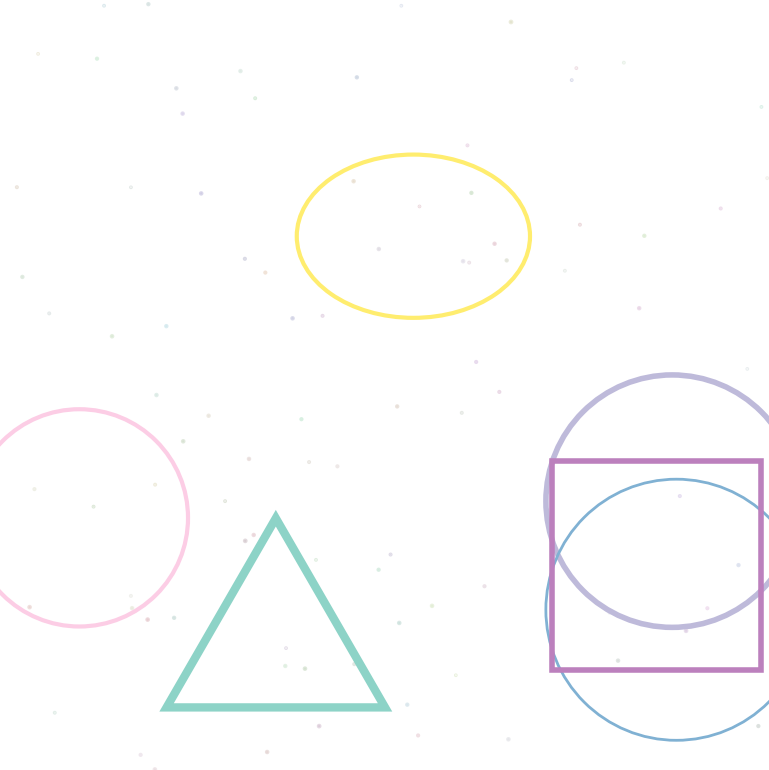[{"shape": "triangle", "thickness": 3, "radius": 0.82, "center": [0.358, 0.163]}, {"shape": "circle", "thickness": 2, "radius": 0.82, "center": [0.873, 0.349]}, {"shape": "circle", "thickness": 1, "radius": 0.85, "center": [0.878, 0.208]}, {"shape": "circle", "thickness": 1.5, "radius": 0.71, "center": [0.103, 0.327]}, {"shape": "square", "thickness": 2, "radius": 0.68, "center": [0.852, 0.266]}, {"shape": "oval", "thickness": 1.5, "radius": 0.76, "center": [0.537, 0.693]}]